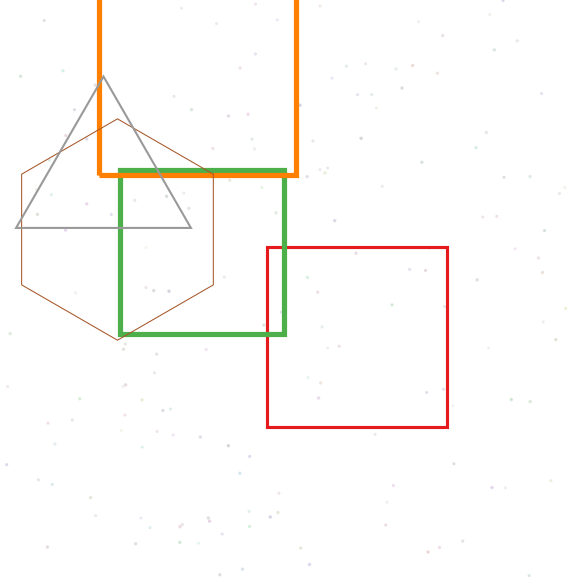[{"shape": "square", "thickness": 1.5, "radius": 0.78, "center": [0.618, 0.415]}, {"shape": "square", "thickness": 2.5, "radius": 0.71, "center": [0.35, 0.563]}, {"shape": "square", "thickness": 2.5, "radius": 0.85, "center": [0.342, 0.867]}, {"shape": "hexagon", "thickness": 0.5, "radius": 0.96, "center": [0.203, 0.602]}, {"shape": "triangle", "thickness": 1, "radius": 0.87, "center": [0.179, 0.692]}]